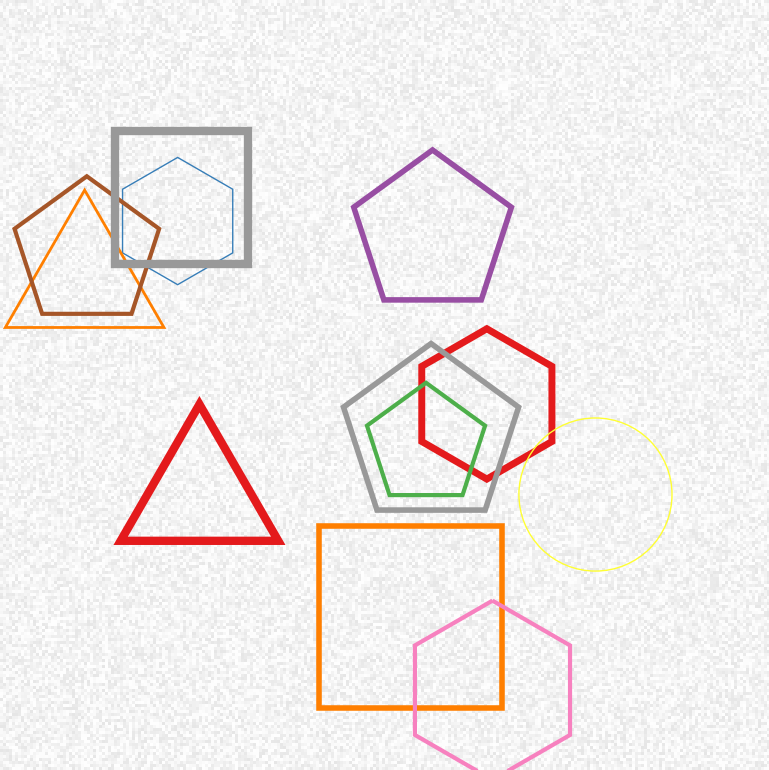[{"shape": "hexagon", "thickness": 2.5, "radius": 0.49, "center": [0.632, 0.475]}, {"shape": "triangle", "thickness": 3, "radius": 0.59, "center": [0.259, 0.357]}, {"shape": "hexagon", "thickness": 0.5, "radius": 0.41, "center": [0.231, 0.713]}, {"shape": "pentagon", "thickness": 1.5, "radius": 0.4, "center": [0.553, 0.422]}, {"shape": "pentagon", "thickness": 2, "radius": 0.54, "center": [0.562, 0.698]}, {"shape": "square", "thickness": 2, "radius": 0.59, "center": [0.533, 0.199]}, {"shape": "triangle", "thickness": 1, "radius": 0.59, "center": [0.11, 0.634]}, {"shape": "circle", "thickness": 0.5, "radius": 0.5, "center": [0.773, 0.358]}, {"shape": "pentagon", "thickness": 1.5, "radius": 0.49, "center": [0.113, 0.672]}, {"shape": "hexagon", "thickness": 1.5, "radius": 0.58, "center": [0.64, 0.104]}, {"shape": "pentagon", "thickness": 2, "radius": 0.6, "center": [0.56, 0.434]}, {"shape": "square", "thickness": 3, "radius": 0.43, "center": [0.236, 0.743]}]